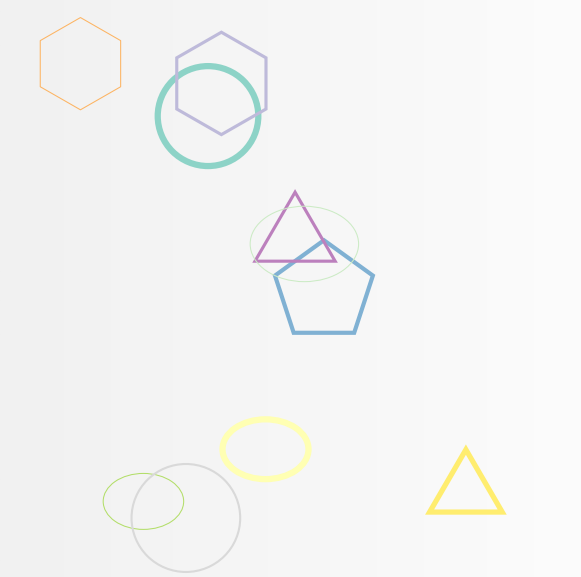[{"shape": "circle", "thickness": 3, "radius": 0.43, "center": [0.358, 0.798]}, {"shape": "oval", "thickness": 3, "radius": 0.37, "center": [0.457, 0.221]}, {"shape": "hexagon", "thickness": 1.5, "radius": 0.44, "center": [0.381, 0.855]}, {"shape": "pentagon", "thickness": 2, "radius": 0.44, "center": [0.557, 0.495]}, {"shape": "hexagon", "thickness": 0.5, "radius": 0.4, "center": [0.138, 0.889]}, {"shape": "oval", "thickness": 0.5, "radius": 0.35, "center": [0.247, 0.131]}, {"shape": "circle", "thickness": 1, "radius": 0.47, "center": [0.32, 0.102]}, {"shape": "triangle", "thickness": 1.5, "radius": 0.4, "center": [0.508, 0.587]}, {"shape": "oval", "thickness": 0.5, "radius": 0.47, "center": [0.524, 0.577]}, {"shape": "triangle", "thickness": 2.5, "radius": 0.36, "center": [0.802, 0.148]}]